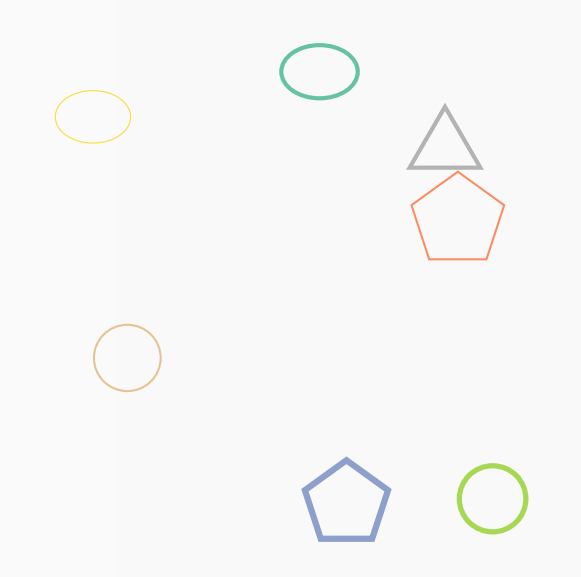[{"shape": "oval", "thickness": 2, "radius": 0.33, "center": [0.55, 0.875]}, {"shape": "pentagon", "thickness": 1, "radius": 0.42, "center": [0.788, 0.618]}, {"shape": "pentagon", "thickness": 3, "radius": 0.38, "center": [0.596, 0.127]}, {"shape": "circle", "thickness": 2.5, "radius": 0.29, "center": [0.847, 0.135]}, {"shape": "oval", "thickness": 0.5, "radius": 0.32, "center": [0.16, 0.797]}, {"shape": "circle", "thickness": 1, "radius": 0.29, "center": [0.219, 0.379]}, {"shape": "triangle", "thickness": 2, "radius": 0.35, "center": [0.766, 0.744]}]